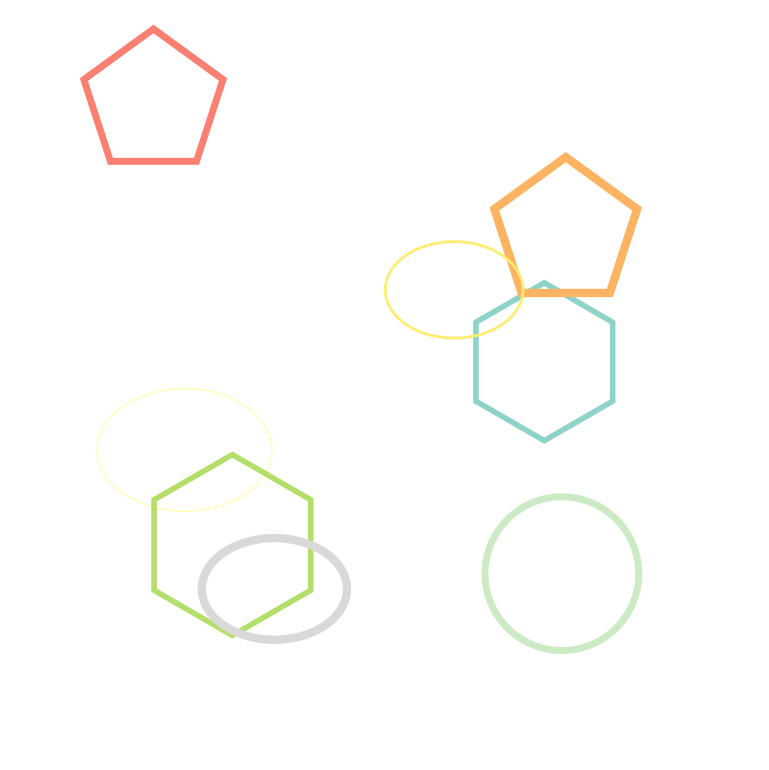[{"shape": "hexagon", "thickness": 2, "radius": 0.51, "center": [0.707, 0.53]}, {"shape": "oval", "thickness": 0.5, "radius": 0.57, "center": [0.239, 0.416]}, {"shape": "pentagon", "thickness": 2.5, "radius": 0.48, "center": [0.199, 0.867]}, {"shape": "pentagon", "thickness": 3, "radius": 0.49, "center": [0.735, 0.698]}, {"shape": "hexagon", "thickness": 2, "radius": 0.59, "center": [0.302, 0.292]}, {"shape": "oval", "thickness": 3, "radius": 0.47, "center": [0.356, 0.235]}, {"shape": "circle", "thickness": 2.5, "radius": 0.5, "center": [0.73, 0.255]}, {"shape": "oval", "thickness": 1, "radius": 0.45, "center": [0.59, 0.624]}]